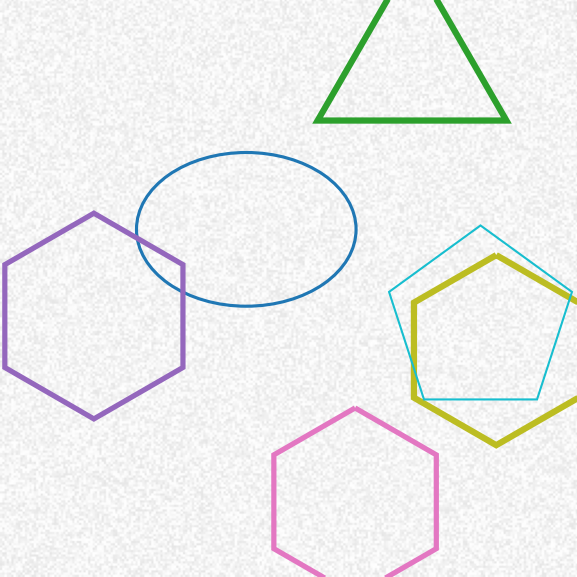[{"shape": "oval", "thickness": 1.5, "radius": 0.95, "center": [0.426, 0.602]}, {"shape": "triangle", "thickness": 3, "radius": 0.94, "center": [0.713, 0.885]}, {"shape": "hexagon", "thickness": 2.5, "radius": 0.89, "center": [0.163, 0.452]}, {"shape": "hexagon", "thickness": 2.5, "radius": 0.81, "center": [0.615, 0.13]}, {"shape": "hexagon", "thickness": 3, "radius": 0.82, "center": [0.859, 0.393]}, {"shape": "pentagon", "thickness": 1, "radius": 0.83, "center": [0.832, 0.442]}]